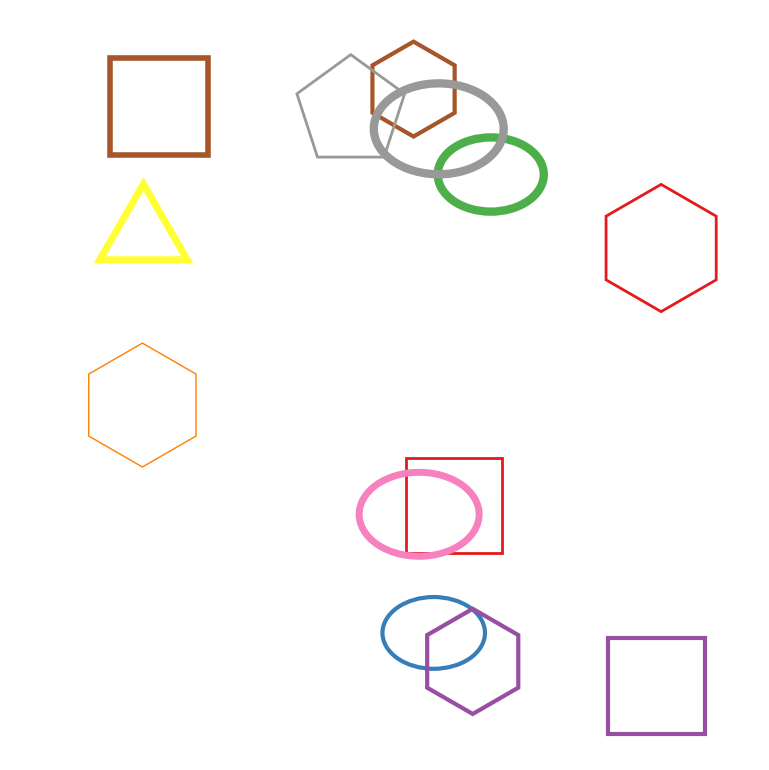[{"shape": "hexagon", "thickness": 1, "radius": 0.41, "center": [0.859, 0.678]}, {"shape": "square", "thickness": 1, "radius": 0.31, "center": [0.59, 0.343]}, {"shape": "oval", "thickness": 1.5, "radius": 0.33, "center": [0.563, 0.178]}, {"shape": "oval", "thickness": 3, "radius": 0.34, "center": [0.637, 0.773]}, {"shape": "square", "thickness": 1.5, "radius": 0.31, "center": [0.853, 0.109]}, {"shape": "hexagon", "thickness": 1.5, "radius": 0.34, "center": [0.614, 0.141]}, {"shape": "hexagon", "thickness": 0.5, "radius": 0.4, "center": [0.185, 0.474]}, {"shape": "triangle", "thickness": 2.5, "radius": 0.33, "center": [0.186, 0.695]}, {"shape": "hexagon", "thickness": 1.5, "radius": 0.31, "center": [0.537, 0.884]}, {"shape": "square", "thickness": 2, "radius": 0.32, "center": [0.207, 0.862]}, {"shape": "oval", "thickness": 2.5, "radius": 0.39, "center": [0.544, 0.332]}, {"shape": "oval", "thickness": 3, "radius": 0.42, "center": [0.57, 0.833]}, {"shape": "pentagon", "thickness": 1, "radius": 0.37, "center": [0.456, 0.855]}]